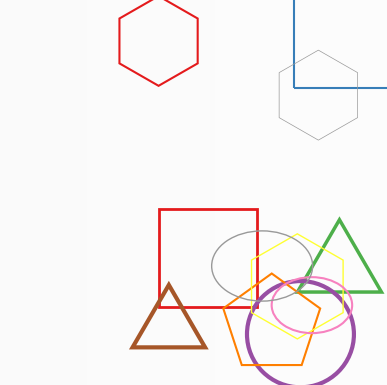[{"shape": "hexagon", "thickness": 1.5, "radius": 0.58, "center": [0.409, 0.894]}, {"shape": "square", "thickness": 2, "radius": 0.64, "center": [0.537, 0.329]}, {"shape": "square", "thickness": 1.5, "radius": 0.62, "center": [0.881, 0.895]}, {"shape": "triangle", "thickness": 2.5, "radius": 0.63, "center": [0.876, 0.304]}, {"shape": "circle", "thickness": 3, "radius": 0.69, "center": [0.775, 0.132]}, {"shape": "pentagon", "thickness": 1.5, "radius": 0.66, "center": [0.701, 0.158]}, {"shape": "hexagon", "thickness": 1, "radius": 0.68, "center": [0.767, 0.256]}, {"shape": "triangle", "thickness": 3, "radius": 0.54, "center": [0.436, 0.152]}, {"shape": "oval", "thickness": 1.5, "radius": 0.52, "center": [0.805, 0.207]}, {"shape": "oval", "thickness": 1, "radius": 0.65, "center": [0.677, 0.309]}, {"shape": "hexagon", "thickness": 0.5, "radius": 0.58, "center": [0.822, 0.753]}]